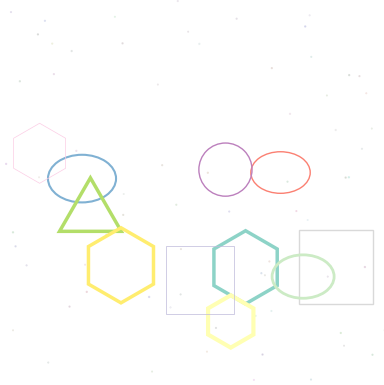[{"shape": "hexagon", "thickness": 2.5, "radius": 0.47, "center": [0.638, 0.306]}, {"shape": "hexagon", "thickness": 3, "radius": 0.34, "center": [0.599, 0.165]}, {"shape": "square", "thickness": 0.5, "radius": 0.44, "center": [0.52, 0.272]}, {"shape": "oval", "thickness": 1, "radius": 0.39, "center": [0.729, 0.552]}, {"shape": "oval", "thickness": 1.5, "radius": 0.44, "center": [0.213, 0.536]}, {"shape": "triangle", "thickness": 2.5, "radius": 0.46, "center": [0.235, 0.445]}, {"shape": "hexagon", "thickness": 0.5, "radius": 0.39, "center": [0.103, 0.602]}, {"shape": "square", "thickness": 1, "radius": 0.48, "center": [0.873, 0.307]}, {"shape": "circle", "thickness": 1, "radius": 0.35, "center": [0.586, 0.559]}, {"shape": "oval", "thickness": 2, "radius": 0.4, "center": [0.787, 0.282]}, {"shape": "hexagon", "thickness": 2.5, "radius": 0.49, "center": [0.314, 0.311]}]